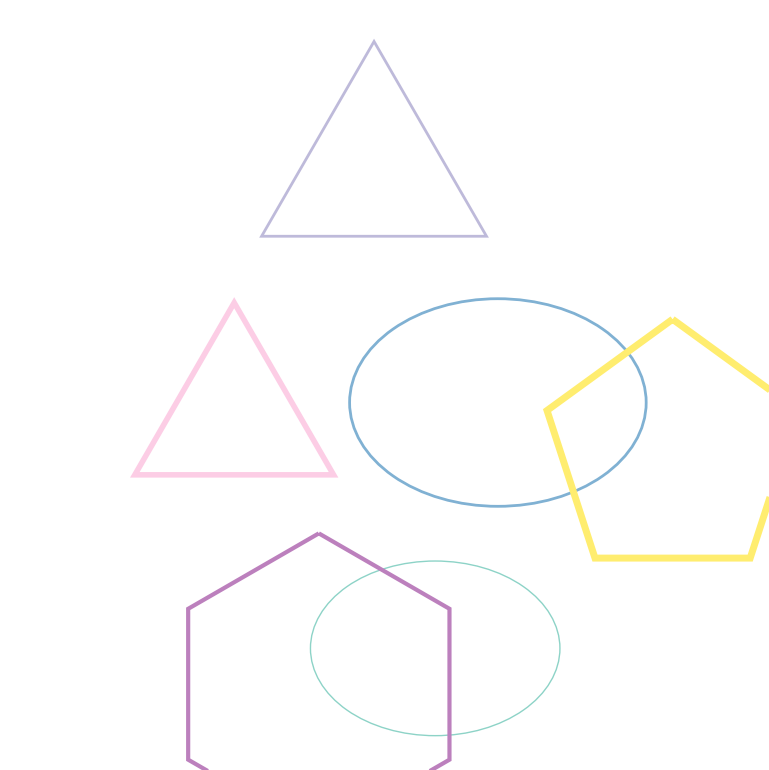[{"shape": "oval", "thickness": 0.5, "radius": 0.81, "center": [0.565, 0.158]}, {"shape": "triangle", "thickness": 1, "radius": 0.84, "center": [0.486, 0.778]}, {"shape": "oval", "thickness": 1, "radius": 0.96, "center": [0.647, 0.477]}, {"shape": "triangle", "thickness": 2, "radius": 0.75, "center": [0.304, 0.458]}, {"shape": "hexagon", "thickness": 1.5, "radius": 0.98, "center": [0.414, 0.111]}, {"shape": "pentagon", "thickness": 2.5, "radius": 0.86, "center": [0.873, 0.414]}]